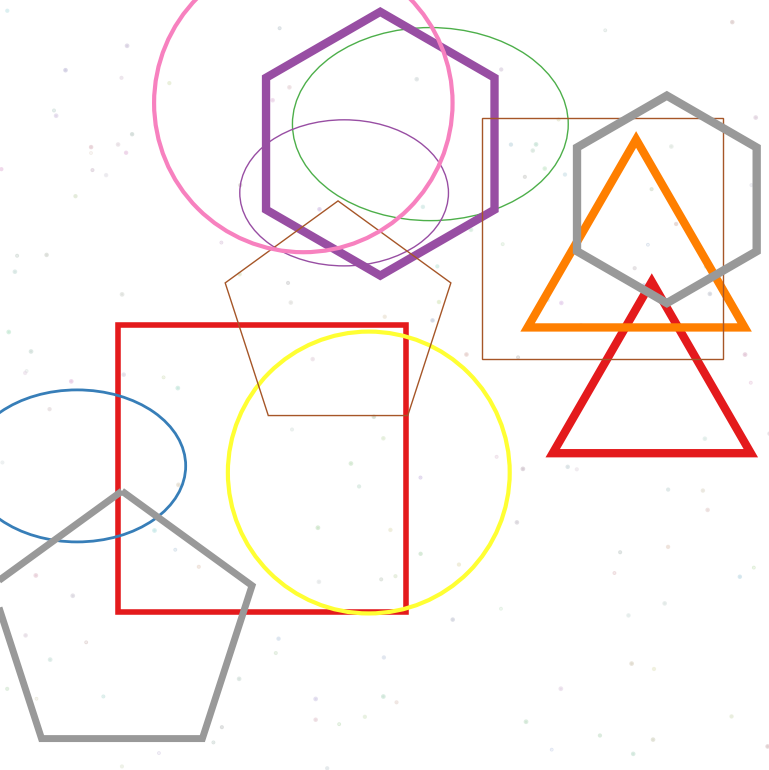[{"shape": "triangle", "thickness": 3, "radius": 0.74, "center": [0.846, 0.486]}, {"shape": "square", "thickness": 2, "radius": 0.93, "center": [0.341, 0.392]}, {"shape": "oval", "thickness": 1, "radius": 0.71, "center": [0.1, 0.395]}, {"shape": "oval", "thickness": 0.5, "radius": 0.9, "center": [0.559, 0.839]}, {"shape": "oval", "thickness": 0.5, "radius": 0.68, "center": [0.447, 0.75]}, {"shape": "hexagon", "thickness": 3, "radius": 0.86, "center": [0.494, 0.813]}, {"shape": "triangle", "thickness": 3, "radius": 0.81, "center": [0.826, 0.656]}, {"shape": "circle", "thickness": 1.5, "radius": 0.92, "center": [0.479, 0.386]}, {"shape": "square", "thickness": 0.5, "radius": 0.78, "center": [0.782, 0.69]}, {"shape": "pentagon", "thickness": 0.5, "radius": 0.77, "center": [0.439, 0.585]}, {"shape": "circle", "thickness": 1.5, "radius": 0.97, "center": [0.394, 0.866]}, {"shape": "hexagon", "thickness": 3, "radius": 0.67, "center": [0.866, 0.741]}, {"shape": "pentagon", "thickness": 2.5, "radius": 0.89, "center": [0.158, 0.185]}]